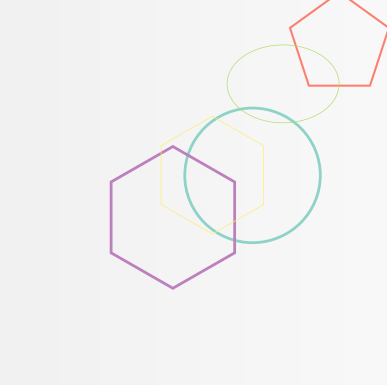[{"shape": "circle", "thickness": 2, "radius": 0.87, "center": [0.652, 0.544]}, {"shape": "pentagon", "thickness": 1.5, "radius": 0.67, "center": [0.876, 0.886]}, {"shape": "oval", "thickness": 0.5, "radius": 0.72, "center": [0.731, 0.782]}, {"shape": "hexagon", "thickness": 2, "radius": 0.92, "center": [0.446, 0.435]}, {"shape": "hexagon", "thickness": 0.5, "radius": 0.76, "center": [0.548, 0.545]}]